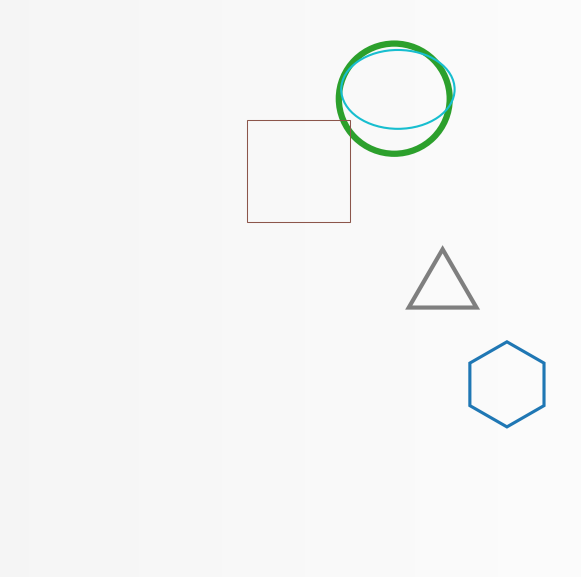[{"shape": "hexagon", "thickness": 1.5, "radius": 0.37, "center": [0.872, 0.334]}, {"shape": "circle", "thickness": 3, "radius": 0.48, "center": [0.678, 0.828]}, {"shape": "square", "thickness": 0.5, "radius": 0.44, "center": [0.513, 0.704]}, {"shape": "triangle", "thickness": 2, "radius": 0.34, "center": [0.761, 0.5]}, {"shape": "oval", "thickness": 1, "radius": 0.49, "center": [0.685, 0.844]}]